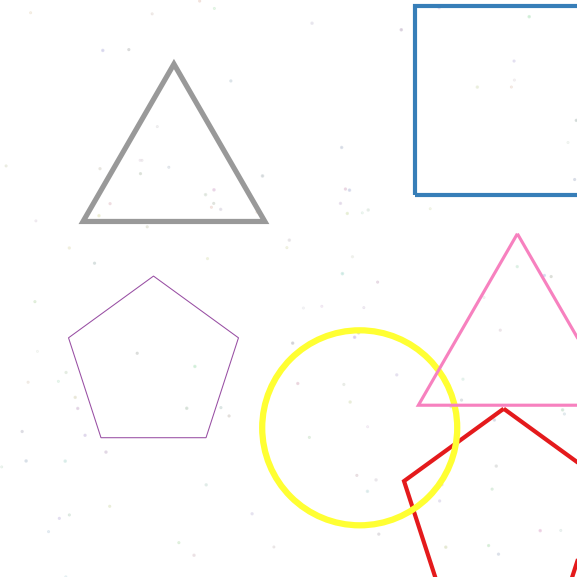[{"shape": "pentagon", "thickness": 2, "radius": 0.91, "center": [0.872, 0.11]}, {"shape": "square", "thickness": 2, "radius": 0.82, "center": [0.882, 0.824]}, {"shape": "pentagon", "thickness": 0.5, "radius": 0.77, "center": [0.266, 0.366]}, {"shape": "circle", "thickness": 3, "radius": 0.84, "center": [0.623, 0.258]}, {"shape": "triangle", "thickness": 1.5, "radius": 0.99, "center": [0.896, 0.396]}, {"shape": "triangle", "thickness": 2.5, "radius": 0.91, "center": [0.301, 0.707]}]